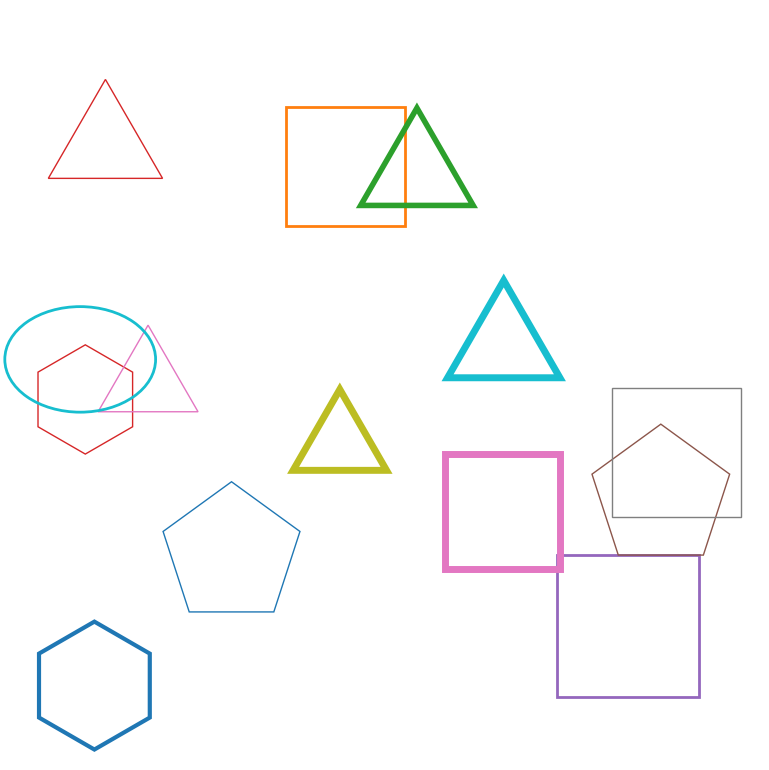[{"shape": "hexagon", "thickness": 1.5, "radius": 0.42, "center": [0.123, 0.11]}, {"shape": "pentagon", "thickness": 0.5, "radius": 0.47, "center": [0.301, 0.281]}, {"shape": "square", "thickness": 1, "radius": 0.39, "center": [0.449, 0.784]}, {"shape": "triangle", "thickness": 2, "radius": 0.42, "center": [0.541, 0.775]}, {"shape": "hexagon", "thickness": 0.5, "radius": 0.35, "center": [0.111, 0.481]}, {"shape": "triangle", "thickness": 0.5, "radius": 0.43, "center": [0.137, 0.811]}, {"shape": "square", "thickness": 1, "radius": 0.46, "center": [0.815, 0.187]}, {"shape": "pentagon", "thickness": 0.5, "radius": 0.47, "center": [0.858, 0.355]}, {"shape": "square", "thickness": 2.5, "radius": 0.37, "center": [0.653, 0.336]}, {"shape": "triangle", "thickness": 0.5, "radius": 0.37, "center": [0.192, 0.503]}, {"shape": "square", "thickness": 0.5, "radius": 0.42, "center": [0.878, 0.412]}, {"shape": "triangle", "thickness": 2.5, "radius": 0.35, "center": [0.441, 0.424]}, {"shape": "triangle", "thickness": 2.5, "radius": 0.42, "center": [0.654, 0.552]}, {"shape": "oval", "thickness": 1, "radius": 0.49, "center": [0.104, 0.533]}]